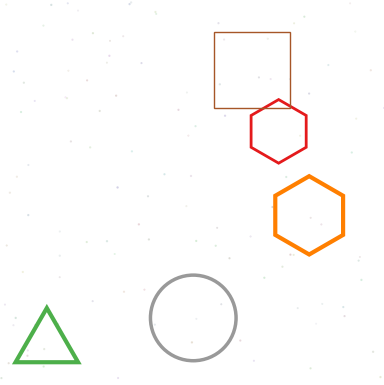[{"shape": "hexagon", "thickness": 2, "radius": 0.41, "center": [0.724, 0.659]}, {"shape": "triangle", "thickness": 3, "radius": 0.47, "center": [0.122, 0.106]}, {"shape": "hexagon", "thickness": 3, "radius": 0.51, "center": [0.803, 0.441]}, {"shape": "square", "thickness": 1, "radius": 0.5, "center": [0.655, 0.818]}, {"shape": "circle", "thickness": 2.5, "radius": 0.56, "center": [0.502, 0.174]}]